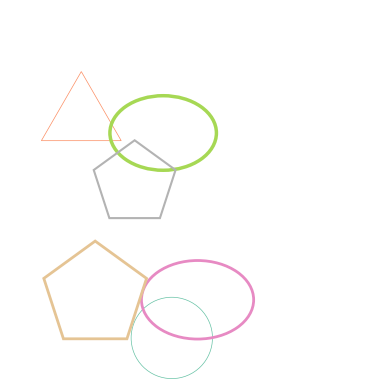[{"shape": "circle", "thickness": 0.5, "radius": 0.53, "center": [0.446, 0.122]}, {"shape": "triangle", "thickness": 0.5, "radius": 0.6, "center": [0.211, 0.694]}, {"shape": "oval", "thickness": 2, "radius": 0.73, "center": [0.513, 0.221]}, {"shape": "oval", "thickness": 2.5, "radius": 0.69, "center": [0.424, 0.655]}, {"shape": "pentagon", "thickness": 2, "radius": 0.7, "center": [0.247, 0.234]}, {"shape": "pentagon", "thickness": 1.5, "radius": 0.56, "center": [0.35, 0.524]}]